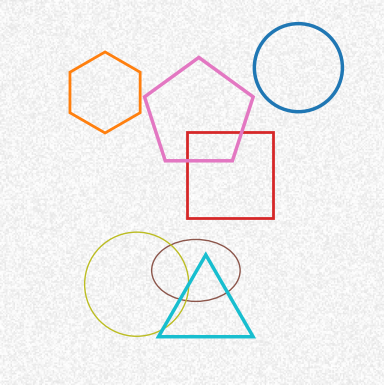[{"shape": "circle", "thickness": 2.5, "radius": 0.57, "center": [0.775, 0.824]}, {"shape": "hexagon", "thickness": 2, "radius": 0.53, "center": [0.273, 0.76]}, {"shape": "square", "thickness": 2, "radius": 0.56, "center": [0.597, 0.546]}, {"shape": "oval", "thickness": 1, "radius": 0.57, "center": [0.509, 0.298]}, {"shape": "pentagon", "thickness": 2.5, "radius": 0.74, "center": [0.516, 0.702]}, {"shape": "circle", "thickness": 1, "radius": 0.68, "center": [0.355, 0.262]}, {"shape": "triangle", "thickness": 2.5, "radius": 0.71, "center": [0.535, 0.196]}]